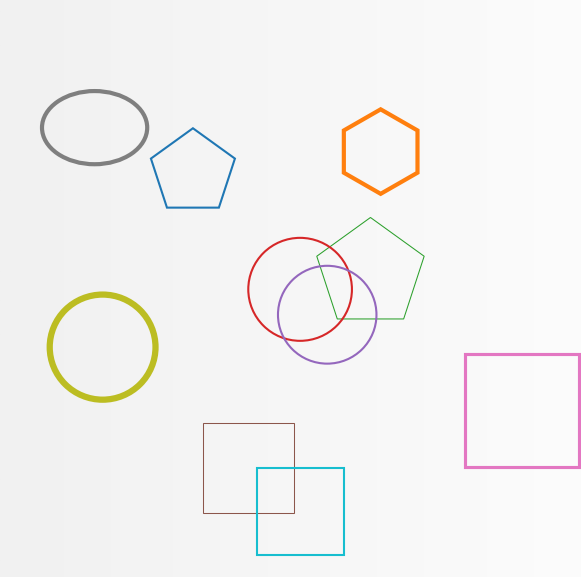[{"shape": "pentagon", "thickness": 1, "radius": 0.38, "center": [0.332, 0.701]}, {"shape": "hexagon", "thickness": 2, "radius": 0.37, "center": [0.655, 0.737]}, {"shape": "pentagon", "thickness": 0.5, "radius": 0.49, "center": [0.637, 0.525]}, {"shape": "circle", "thickness": 1, "radius": 0.45, "center": [0.516, 0.498]}, {"shape": "circle", "thickness": 1, "radius": 0.42, "center": [0.563, 0.454]}, {"shape": "square", "thickness": 0.5, "radius": 0.39, "center": [0.427, 0.188]}, {"shape": "square", "thickness": 1.5, "radius": 0.49, "center": [0.898, 0.288]}, {"shape": "oval", "thickness": 2, "radius": 0.45, "center": [0.163, 0.778]}, {"shape": "circle", "thickness": 3, "radius": 0.45, "center": [0.177, 0.398]}, {"shape": "square", "thickness": 1, "radius": 0.38, "center": [0.517, 0.114]}]